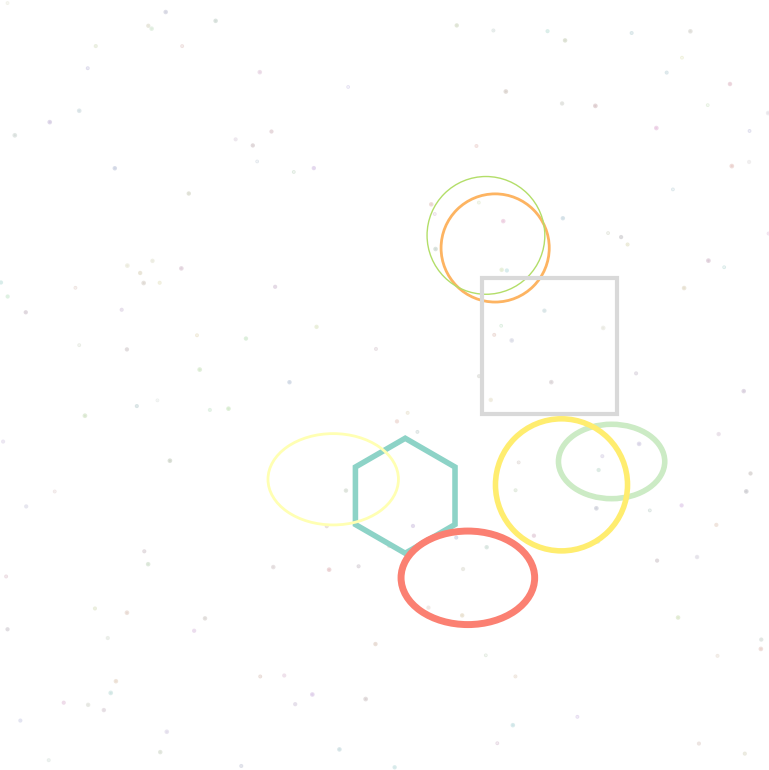[{"shape": "hexagon", "thickness": 2, "radius": 0.37, "center": [0.526, 0.356]}, {"shape": "oval", "thickness": 1, "radius": 0.42, "center": [0.433, 0.378]}, {"shape": "oval", "thickness": 2.5, "radius": 0.43, "center": [0.608, 0.25]}, {"shape": "circle", "thickness": 1, "radius": 0.35, "center": [0.643, 0.678]}, {"shape": "circle", "thickness": 0.5, "radius": 0.38, "center": [0.631, 0.694]}, {"shape": "square", "thickness": 1.5, "radius": 0.44, "center": [0.714, 0.551]}, {"shape": "oval", "thickness": 2, "radius": 0.35, "center": [0.794, 0.401]}, {"shape": "circle", "thickness": 2, "radius": 0.43, "center": [0.729, 0.37]}]